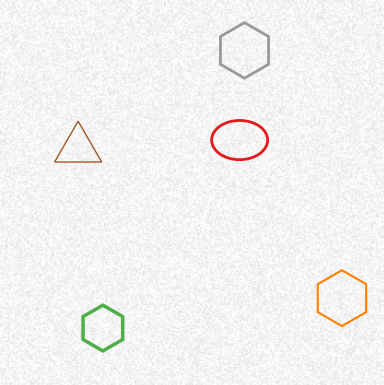[{"shape": "oval", "thickness": 2, "radius": 0.36, "center": [0.622, 0.636]}, {"shape": "hexagon", "thickness": 2.5, "radius": 0.3, "center": [0.267, 0.148]}, {"shape": "hexagon", "thickness": 1.5, "radius": 0.36, "center": [0.888, 0.226]}, {"shape": "triangle", "thickness": 1, "radius": 0.35, "center": [0.203, 0.615]}, {"shape": "hexagon", "thickness": 2, "radius": 0.36, "center": [0.635, 0.869]}]